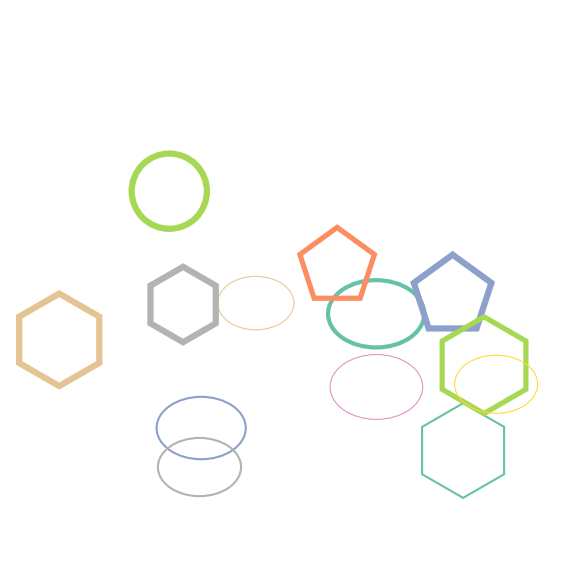[{"shape": "hexagon", "thickness": 1, "radius": 0.41, "center": [0.802, 0.219]}, {"shape": "oval", "thickness": 2, "radius": 0.42, "center": [0.651, 0.456]}, {"shape": "pentagon", "thickness": 2.5, "radius": 0.34, "center": [0.584, 0.538]}, {"shape": "pentagon", "thickness": 3, "radius": 0.35, "center": [0.784, 0.488]}, {"shape": "oval", "thickness": 1, "radius": 0.39, "center": [0.348, 0.258]}, {"shape": "oval", "thickness": 0.5, "radius": 0.4, "center": [0.652, 0.329]}, {"shape": "hexagon", "thickness": 2.5, "radius": 0.42, "center": [0.838, 0.367]}, {"shape": "circle", "thickness": 3, "radius": 0.33, "center": [0.293, 0.668]}, {"shape": "oval", "thickness": 0.5, "radius": 0.36, "center": [0.859, 0.334]}, {"shape": "oval", "thickness": 0.5, "radius": 0.33, "center": [0.443, 0.474]}, {"shape": "hexagon", "thickness": 3, "radius": 0.4, "center": [0.103, 0.411]}, {"shape": "oval", "thickness": 1, "radius": 0.36, "center": [0.345, 0.19]}, {"shape": "hexagon", "thickness": 3, "radius": 0.33, "center": [0.317, 0.472]}]